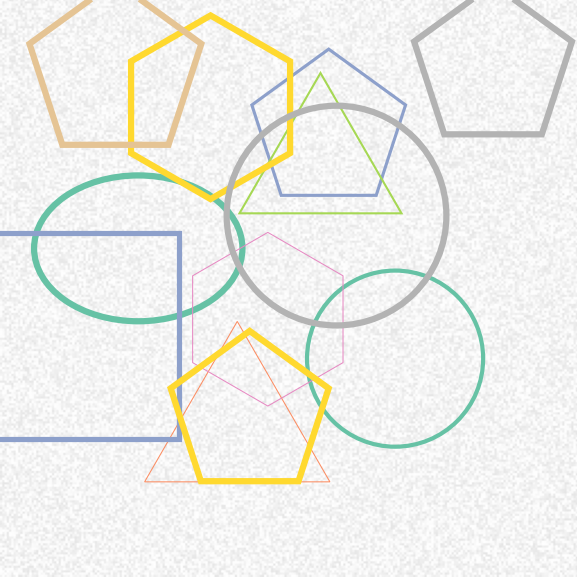[{"shape": "circle", "thickness": 2, "radius": 0.76, "center": [0.684, 0.378]}, {"shape": "oval", "thickness": 3, "radius": 0.9, "center": [0.239, 0.569]}, {"shape": "triangle", "thickness": 0.5, "radius": 0.93, "center": [0.411, 0.257]}, {"shape": "pentagon", "thickness": 1.5, "radius": 0.7, "center": [0.569, 0.774]}, {"shape": "square", "thickness": 2.5, "radius": 0.89, "center": [0.133, 0.417]}, {"shape": "hexagon", "thickness": 0.5, "radius": 0.75, "center": [0.464, 0.446]}, {"shape": "triangle", "thickness": 1, "radius": 0.81, "center": [0.555, 0.711]}, {"shape": "pentagon", "thickness": 3, "radius": 0.72, "center": [0.432, 0.282]}, {"shape": "hexagon", "thickness": 3, "radius": 0.79, "center": [0.365, 0.813]}, {"shape": "pentagon", "thickness": 3, "radius": 0.78, "center": [0.2, 0.875]}, {"shape": "circle", "thickness": 3, "radius": 0.95, "center": [0.583, 0.626]}, {"shape": "pentagon", "thickness": 3, "radius": 0.72, "center": [0.854, 0.883]}]